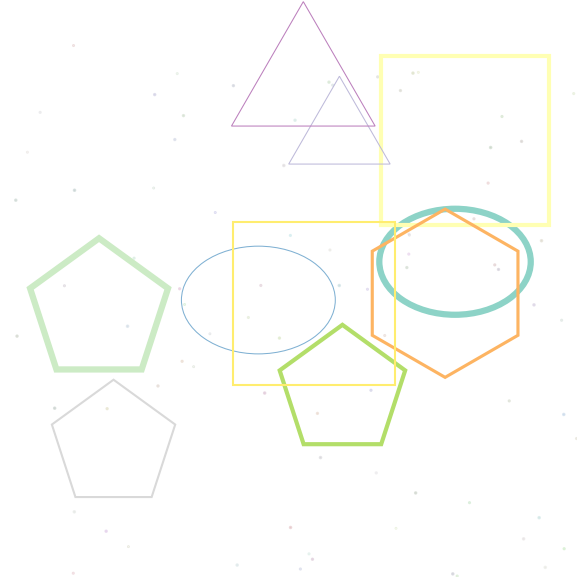[{"shape": "oval", "thickness": 3, "radius": 0.66, "center": [0.788, 0.546]}, {"shape": "square", "thickness": 2, "radius": 0.73, "center": [0.805, 0.756]}, {"shape": "triangle", "thickness": 0.5, "radius": 0.51, "center": [0.588, 0.766]}, {"shape": "oval", "thickness": 0.5, "radius": 0.67, "center": [0.447, 0.48]}, {"shape": "hexagon", "thickness": 1.5, "radius": 0.73, "center": [0.771, 0.491]}, {"shape": "pentagon", "thickness": 2, "radius": 0.57, "center": [0.593, 0.322]}, {"shape": "pentagon", "thickness": 1, "radius": 0.56, "center": [0.197, 0.229]}, {"shape": "triangle", "thickness": 0.5, "radius": 0.72, "center": [0.525, 0.853]}, {"shape": "pentagon", "thickness": 3, "radius": 0.63, "center": [0.172, 0.461]}, {"shape": "square", "thickness": 1, "radius": 0.7, "center": [0.544, 0.473]}]